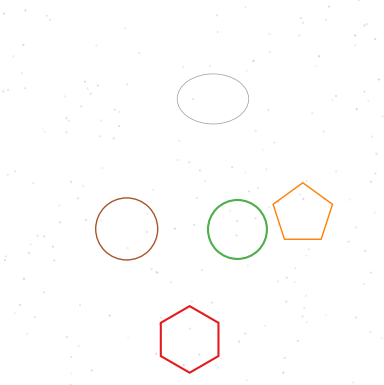[{"shape": "hexagon", "thickness": 1.5, "radius": 0.43, "center": [0.493, 0.118]}, {"shape": "circle", "thickness": 1.5, "radius": 0.38, "center": [0.617, 0.404]}, {"shape": "pentagon", "thickness": 1, "radius": 0.41, "center": [0.787, 0.444]}, {"shape": "circle", "thickness": 1, "radius": 0.4, "center": [0.329, 0.405]}, {"shape": "oval", "thickness": 0.5, "radius": 0.46, "center": [0.553, 0.743]}]